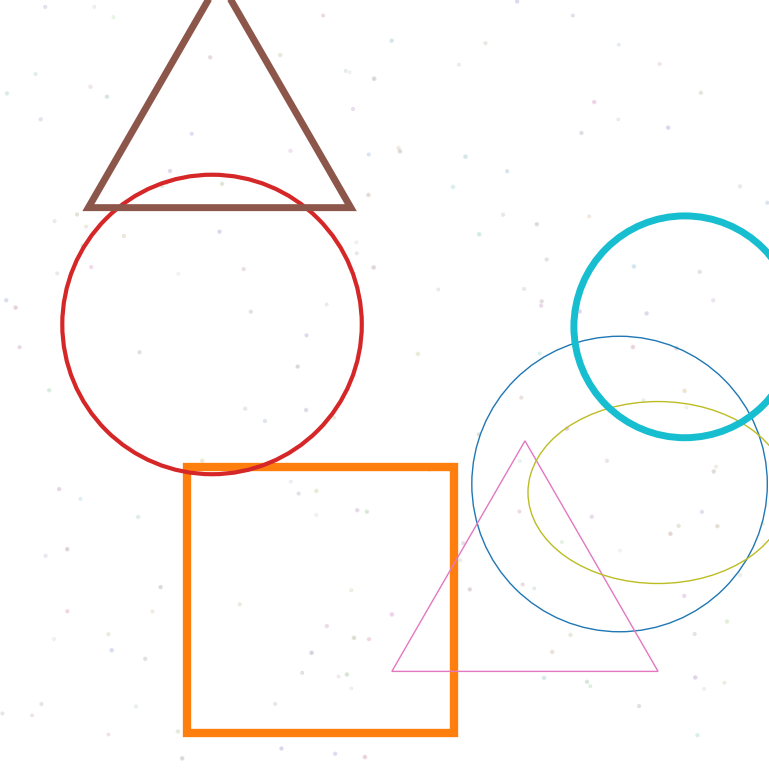[{"shape": "circle", "thickness": 0.5, "radius": 0.96, "center": [0.805, 0.371]}, {"shape": "square", "thickness": 3, "radius": 0.86, "center": [0.416, 0.22]}, {"shape": "circle", "thickness": 1.5, "radius": 0.97, "center": [0.275, 0.579]}, {"shape": "triangle", "thickness": 2.5, "radius": 0.98, "center": [0.285, 0.829]}, {"shape": "triangle", "thickness": 0.5, "radius": 1.0, "center": [0.682, 0.228]}, {"shape": "oval", "thickness": 0.5, "radius": 0.84, "center": [0.854, 0.36]}, {"shape": "circle", "thickness": 2.5, "radius": 0.72, "center": [0.889, 0.576]}]